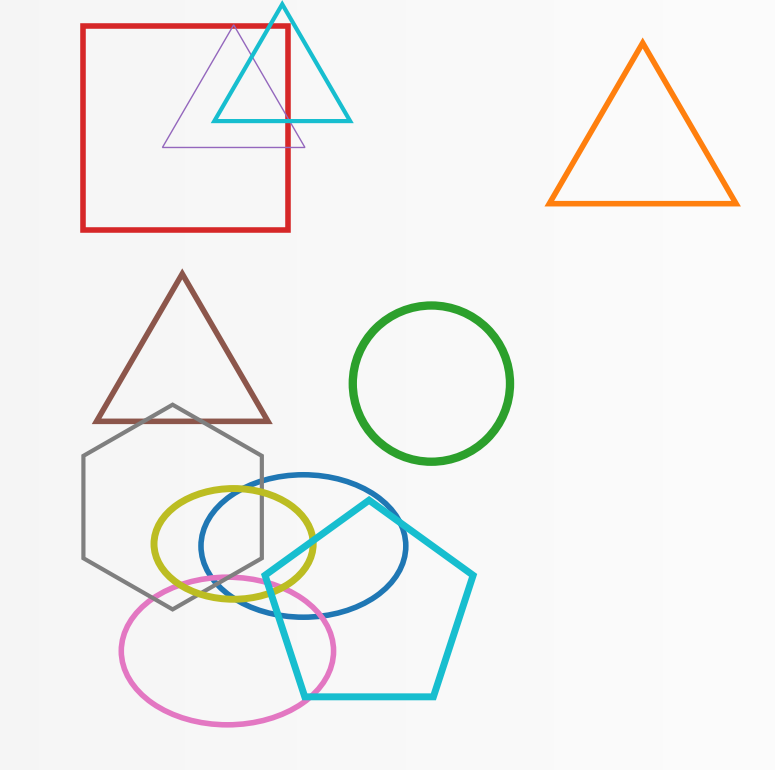[{"shape": "oval", "thickness": 2, "radius": 0.66, "center": [0.391, 0.291]}, {"shape": "triangle", "thickness": 2, "radius": 0.7, "center": [0.829, 0.805]}, {"shape": "circle", "thickness": 3, "radius": 0.51, "center": [0.557, 0.502]}, {"shape": "square", "thickness": 2, "radius": 0.66, "center": [0.239, 0.834]}, {"shape": "triangle", "thickness": 0.5, "radius": 0.53, "center": [0.302, 0.862]}, {"shape": "triangle", "thickness": 2, "radius": 0.64, "center": [0.235, 0.517]}, {"shape": "oval", "thickness": 2, "radius": 0.68, "center": [0.293, 0.155]}, {"shape": "hexagon", "thickness": 1.5, "radius": 0.66, "center": [0.223, 0.341]}, {"shape": "oval", "thickness": 2.5, "radius": 0.51, "center": [0.301, 0.294]}, {"shape": "triangle", "thickness": 1.5, "radius": 0.51, "center": [0.364, 0.893]}, {"shape": "pentagon", "thickness": 2.5, "radius": 0.71, "center": [0.476, 0.209]}]